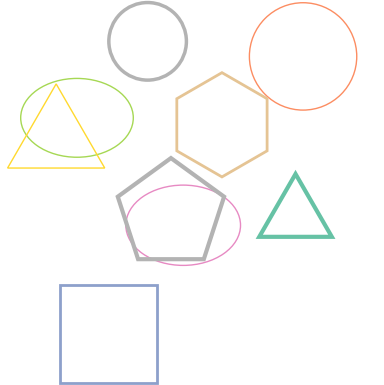[{"shape": "triangle", "thickness": 3, "radius": 0.54, "center": [0.768, 0.439]}, {"shape": "circle", "thickness": 1, "radius": 0.7, "center": [0.787, 0.853]}, {"shape": "square", "thickness": 2, "radius": 0.63, "center": [0.282, 0.133]}, {"shape": "oval", "thickness": 1, "radius": 0.74, "center": [0.476, 0.415]}, {"shape": "oval", "thickness": 1, "radius": 0.73, "center": [0.2, 0.694]}, {"shape": "triangle", "thickness": 1, "radius": 0.73, "center": [0.146, 0.636]}, {"shape": "hexagon", "thickness": 2, "radius": 0.68, "center": [0.577, 0.676]}, {"shape": "pentagon", "thickness": 3, "radius": 0.73, "center": [0.444, 0.444]}, {"shape": "circle", "thickness": 2.5, "radius": 0.5, "center": [0.383, 0.893]}]